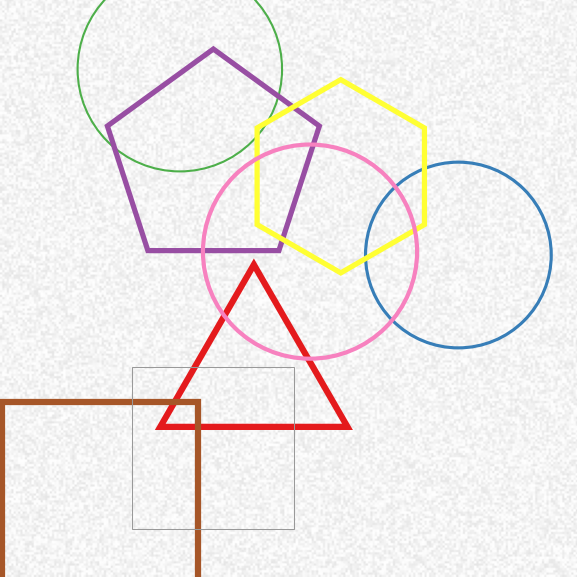[{"shape": "triangle", "thickness": 3, "radius": 0.94, "center": [0.44, 0.354]}, {"shape": "circle", "thickness": 1.5, "radius": 0.8, "center": [0.794, 0.558]}, {"shape": "circle", "thickness": 1, "radius": 0.89, "center": [0.311, 0.879]}, {"shape": "pentagon", "thickness": 2.5, "radius": 0.96, "center": [0.369, 0.721]}, {"shape": "hexagon", "thickness": 2.5, "radius": 0.84, "center": [0.59, 0.694]}, {"shape": "square", "thickness": 3, "radius": 0.85, "center": [0.173, 0.134]}, {"shape": "circle", "thickness": 2, "radius": 0.93, "center": [0.537, 0.563]}, {"shape": "square", "thickness": 0.5, "radius": 0.7, "center": [0.369, 0.223]}]